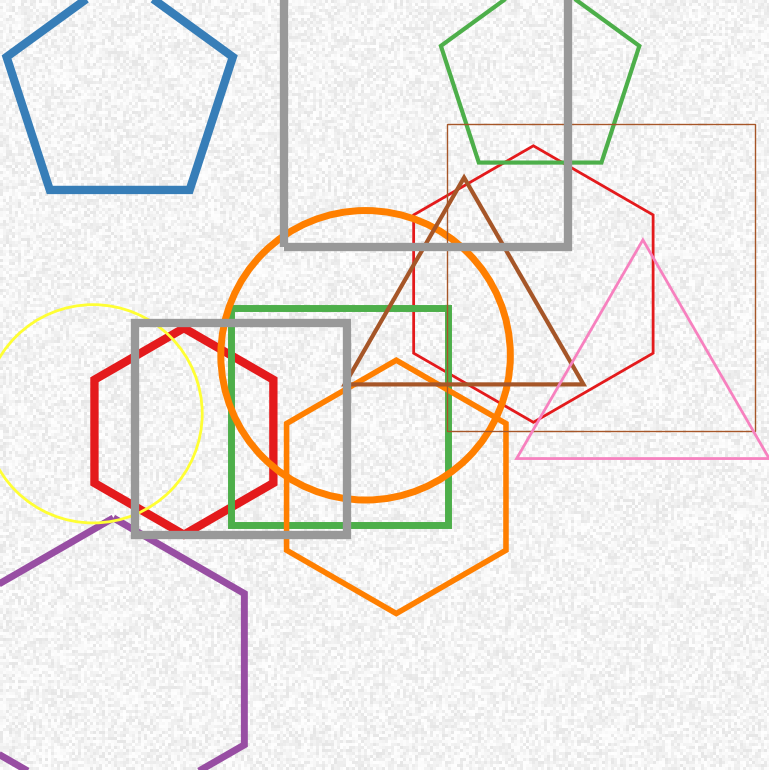[{"shape": "hexagon", "thickness": 3, "radius": 0.67, "center": [0.239, 0.44]}, {"shape": "hexagon", "thickness": 1, "radius": 0.9, "center": [0.693, 0.631]}, {"shape": "pentagon", "thickness": 3, "radius": 0.77, "center": [0.155, 0.878]}, {"shape": "pentagon", "thickness": 1.5, "radius": 0.68, "center": [0.701, 0.899]}, {"shape": "square", "thickness": 2.5, "radius": 0.7, "center": [0.441, 0.459]}, {"shape": "hexagon", "thickness": 2.5, "radius": 0.98, "center": [0.147, 0.131]}, {"shape": "circle", "thickness": 2.5, "radius": 0.94, "center": [0.475, 0.539]}, {"shape": "hexagon", "thickness": 2, "radius": 0.82, "center": [0.515, 0.368]}, {"shape": "circle", "thickness": 1, "radius": 0.71, "center": [0.121, 0.463]}, {"shape": "square", "thickness": 0.5, "radius": 1.0, "center": [0.78, 0.64]}, {"shape": "triangle", "thickness": 1.5, "radius": 0.9, "center": [0.603, 0.59]}, {"shape": "triangle", "thickness": 1, "radius": 0.95, "center": [0.835, 0.499]}, {"shape": "square", "thickness": 3, "radius": 0.92, "center": [0.553, 0.863]}, {"shape": "square", "thickness": 3, "radius": 0.69, "center": [0.313, 0.443]}]